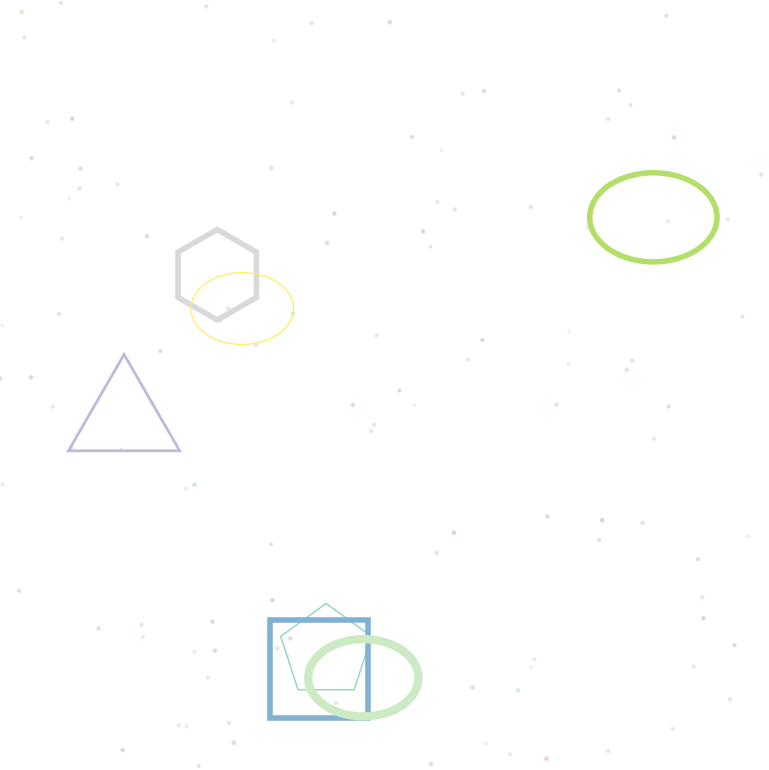[{"shape": "pentagon", "thickness": 0.5, "radius": 0.31, "center": [0.424, 0.154]}, {"shape": "triangle", "thickness": 1, "radius": 0.42, "center": [0.161, 0.456]}, {"shape": "square", "thickness": 2, "radius": 0.32, "center": [0.414, 0.131]}, {"shape": "oval", "thickness": 2, "radius": 0.41, "center": [0.849, 0.718]}, {"shape": "hexagon", "thickness": 2, "radius": 0.29, "center": [0.282, 0.643]}, {"shape": "oval", "thickness": 3, "radius": 0.36, "center": [0.472, 0.12]}, {"shape": "oval", "thickness": 0.5, "radius": 0.33, "center": [0.315, 0.599]}]